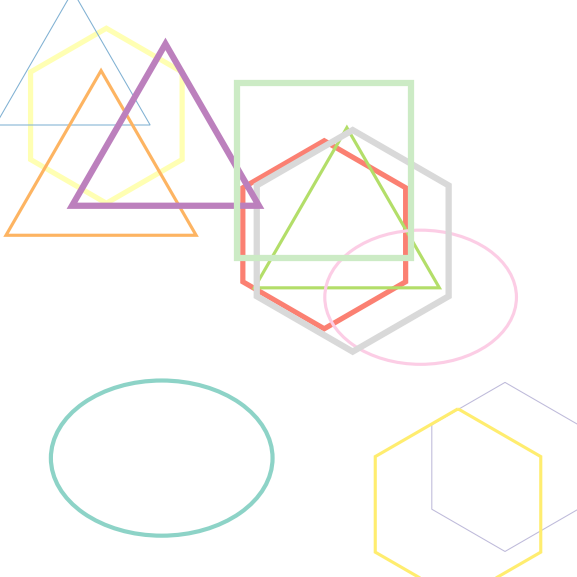[{"shape": "oval", "thickness": 2, "radius": 0.96, "center": [0.28, 0.206]}, {"shape": "hexagon", "thickness": 2.5, "radius": 0.76, "center": [0.184, 0.799]}, {"shape": "hexagon", "thickness": 0.5, "radius": 0.73, "center": [0.874, 0.191]}, {"shape": "hexagon", "thickness": 2.5, "radius": 0.81, "center": [0.561, 0.593]}, {"shape": "triangle", "thickness": 0.5, "radius": 0.77, "center": [0.126, 0.86]}, {"shape": "triangle", "thickness": 1.5, "radius": 0.95, "center": [0.175, 0.687]}, {"shape": "triangle", "thickness": 1.5, "radius": 0.92, "center": [0.601, 0.593]}, {"shape": "oval", "thickness": 1.5, "radius": 0.83, "center": [0.728, 0.484]}, {"shape": "hexagon", "thickness": 3, "radius": 0.96, "center": [0.611, 0.582]}, {"shape": "triangle", "thickness": 3, "radius": 0.93, "center": [0.287, 0.736]}, {"shape": "square", "thickness": 3, "radius": 0.75, "center": [0.561, 0.704]}, {"shape": "hexagon", "thickness": 1.5, "radius": 0.83, "center": [0.793, 0.126]}]